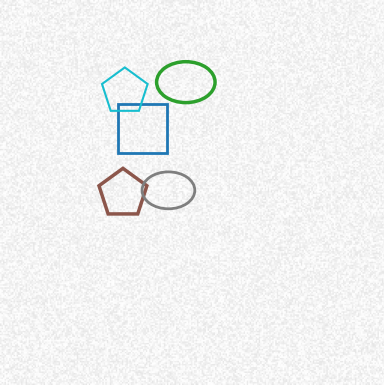[{"shape": "square", "thickness": 2, "radius": 0.32, "center": [0.371, 0.666]}, {"shape": "oval", "thickness": 2.5, "radius": 0.38, "center": [0.483, 0.787]}, {"shape": "pentagon", "thickness": 2.5, "radius": 0.33, "center": [0.319, 0.497]}, {"shape": "oval", "thickness": 2, "radius": 0.34, "center": [0.437, 0.506]}, {"shape": "pentagon", "thickness": 1.5, "radius": 0.31, "center": [0.324, 0.763]}]